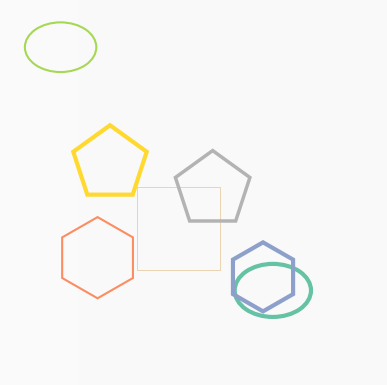[{"shape": "oval", "thickness": 3, "radius": 0.49, "center": [0.704, 0.246]}, {"shape": "hexagon", "thickness": 1.5, "radius": 0.53, "center": [0.252, 0.331]}, {"shape": "hexagon", "thickness": 3, "radius": 0.45, "center": [0.679, 0.281]}, {"shape": "oval", "thickness": 1.5, "radius": 0.46, "center": [0.156, 0.877]}, {"shape": "pentagon", "thickness": 3, "radius": 0.5, "center": [0.284, 0.575]}, {"shape": "square", "thickness": 0.5, "radius": 0.54, "center": [0.461, 0.407]}, {"shape": "pentagon", "thickness": 2.5, "radius": 0.51, "center": [0.549, 0.508]}]